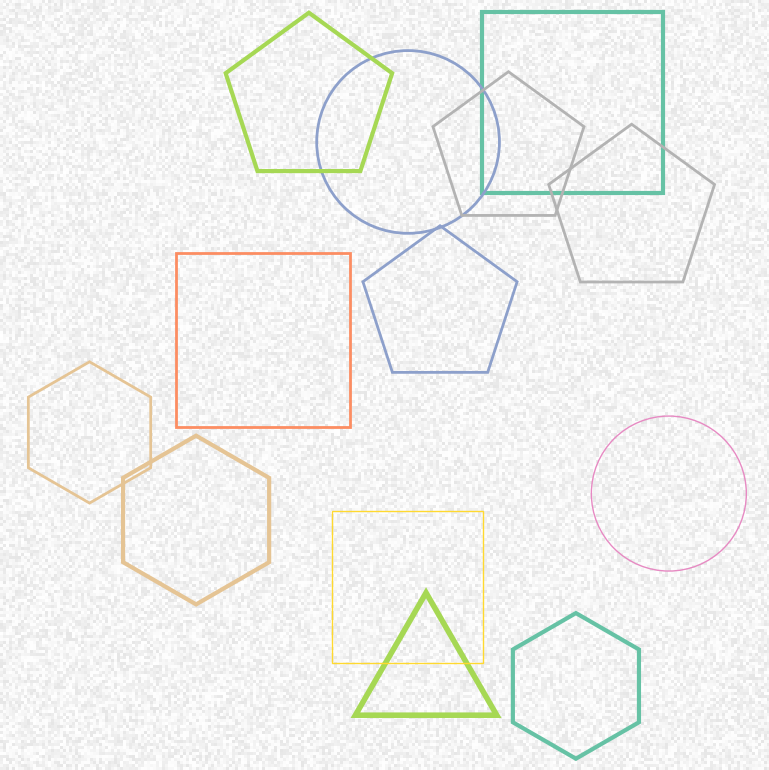[{"shape": "square", "thickness": 1.5, "radius": 0.59, "center": [0.744, 0.867]}, {"shape": "hexagon", "thickness": 1.5, "radius": 0.47, "center": [0.748, 0.109]}, {"shape": "square", "thickness": 1, "radius": 0.56, "center": [0.342, 0.559]}, {"shape": "pentagon", "thickness": 1, "radius": 0.53, "center": [0.571, 0.602]}, {"shape": "circle", "thickness": 1, "radius": 0.59, "center": [0.53, 0.816]}, {"shape": "circle", "thickness": 0.5, "radius": 0.5, "center": [0.869, 0.359]}, {"shape": "triangle", "thickness": 2, "radius": 0.53, "center": [0.553, 0.124]}, {"shape": "pentagon", "thickness": 1.5, "radius": 0.57, "center": [0.401, 0.87]}, {"shape": "square", "thickness": 0.5, "radius": 0.49, "center": [0.529, 0.237]}, {"shape": "hexagon", "thickness": 1, "radius": 0.46, "center": [0.116, 0.438]}, {"shape": "hexagon", "thickness": 1.5, "radius": 0.55, "center": [0.255, 0.325]}, {"shape": "pentagon", "thickness": 1, "radius": 0.57, "center": [0.82, 0.725]}, {"shape": "pentagon", "thickness": 1, "radius": 0.52, "center": [0.66, 0.804]}]